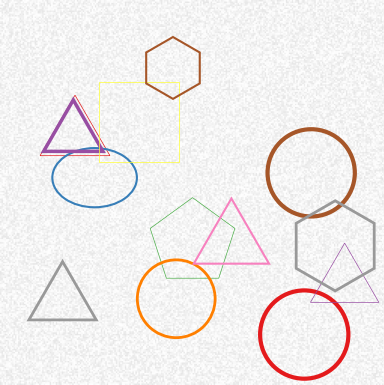[{"shape": "triangle", "thickness": 0.5, "radius": 0.52, "center": [0.195, 0.648]}, {"shape": "circle", "thickness": 3, "radius": 0.57, "center": [0.79, 0.131]}, {"shape": "oval", "thickness": 1.5, "radius": 0.55, "center": [0.246, 0.539]}, {"shape": "pentagon", "thickness": 0.5, "radius": 0.58, "center": [0.5, 0.371]}, {"shape": "triangle", "thickness": 2.5, "radius": 0.44, "center": [0.19, 0.651]}, {"shape": "triangle", "thickness": 0.5, "radius": 0.51, "center": [0.895, 0.266]}, {"shape": "circle", "thickness": 2, "radius": 0.51, "center": [0.458, 0.224]}, {"shape": "square", "thickness": 0.5, "radius": 0.52, "center": [0.36, 0.682]}, {"shape": "hexagon", "thickness": 1.5, "radius": 0.4, "center": [0.449, 0.824]}, {"shape": "circle", "thickness": 3, "radius": 0.57, "center": [0.808, 0.551]}, {"shape": "triangle", "thickness": 1.5, "radius": 0.56, "center": [0.601, 0.372]}, {"shape": "triangle", "thickness": 2, "radius": 0.51, "center": [0.163, 0.22]}, {"shape": "hexagon", "thickness": 2, "radius": 0.59, "center": [0.871, 0.362]}]